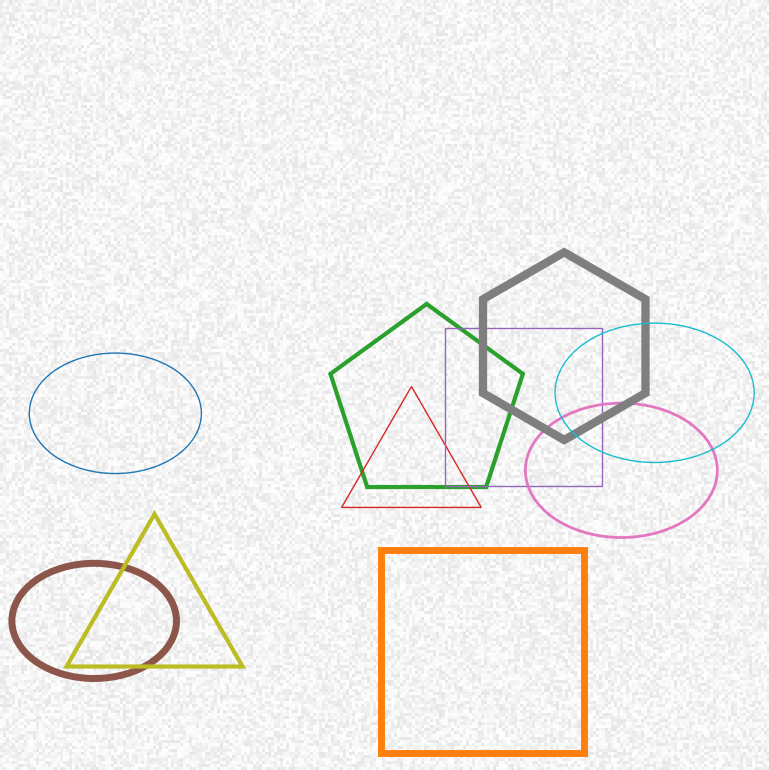[{"shape": "oval", "thickness": 0.5, "radius": 0.56, "center": [0.15, 0.463]}, {"shape": "square", "thickness": 2.5, "radius": 0.66, "center": [0.627, 0.153]}, {"shape": "pentagon", "thickness": 1.5, "radius": 0.66, "center": [0.554, 0.474]}, {"shape": "triangle", "thickness": 0.5, "radius": 0.52, "center": [0.534, 0.393]}, {"shape": "square", "thickness": 0.5, "radius": 0.51, "center": [0.68, 0.472]}, {"shape": "oval", "thickness": 2.5, "radius": 0.53, "center": [0.122, 0.194]}, {"shape": "oval", "thickness": 1, "radius": 0.62, "center": [0.807, 0.389]}, {"shape": "hexagon", "thickness": 3, "radius": 0.61, "center": [0.733, 0.55]}, {"shape": "triangle", "thickness": 1.5, "radius": 0.66, "center": [0.201, 0.2]}, {"shape": "oval", "thickness": 0.5, "radius": 0.65, "center": [0.85, 0.49]}]